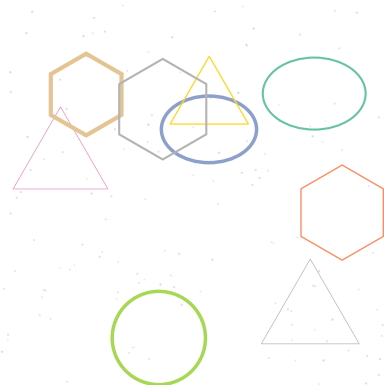[{"shape": "oval", "thickness": 1.5, "radius": 0.67, "center": [0.816, 0.757]}, {"shape": "hexagon", "thickness": 1, "radius": 0.62, "center": [0.889, 0.448]}, {"shape": "oval", "thickness": 2.5, "radius": 0.62, "center": [0.543, 0.664]}, {"shape": "triangle", "thickness": 0.5, "radius": 0.71, "center": [0.157, 0.58]}, {"shape": "circle", "thickness": 2.5, "radius": 0.61, "center": [0.413, 0.122]}, {"shape": "triangle", "thickness": 1, "radius": 0.59, "center": [0.544, 0.736]}, {"shape": "hexagon", "thickness": 3, "radius": 0.53, "center": [0.224, 0.754]}, {"shape": "hexagon", "thickness": 1.5, "radius": 0.65, "center": [0.423, 0.716]}, {"shape": "triangle", "thickness": 0.5, "radius": 0.73, "center": [0.806, 0.18]}]